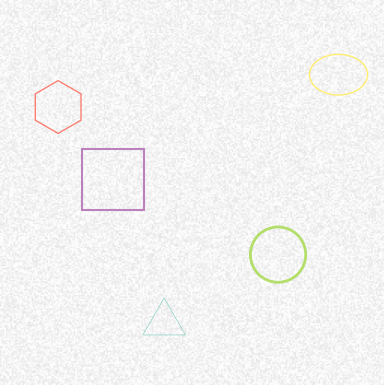[{"shape": "triangle", "thickness": 0.5, "radius": 0.32, "center": [0.426, 0.162]}, {"shape": "hexagon", "thickness": 1, "radius": 0.34, "center": [0.151, 0.722]}, {"shape": "circle", "thickness": 2, "radius": 0.36, "center": [0.722, 0.339]}, {"shape": "square", "thickness": 1.5, "radius": 0.4, "center": [0.293, 0.534]}, {"shape": "oval", "thickness": 1, "radius": 0.38, "center": [0.879, 0.806]}]